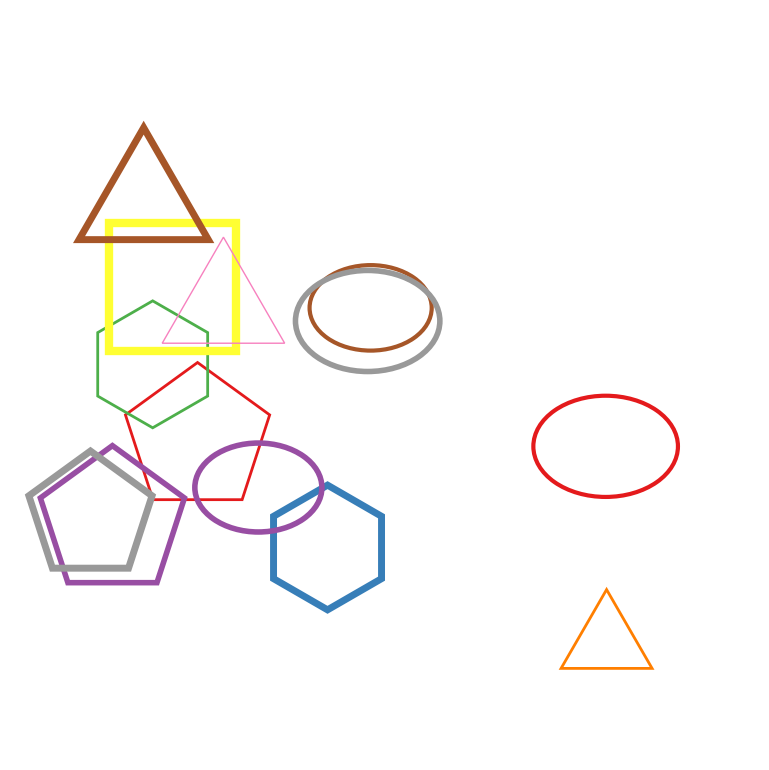[{"shape": "pentagon", "thickness": 1, "radius": 0.49, "center": [0.257, 0.431]}, {"shape": "oval", "thickness": 1.5, "radius": 0.47, "center": [0.787, 0.42]}, {"shape": "hexagon", "thickness": 2.5, "radius": 0.4, "center": [0.425, 0.289]}, {"shape": "hexagon", "thickness": 1, "radius": 0.41, "center": [0.198, 0.527]}, {"shape": "oval", "thickness": 2, "radius": 0.41, "center": [0.336, 0.367]}, {"shape": "pentagon", "thickness": 2, "radius": 0.49, "center": [0.146, 0.323]}, {"shape": "triangle", "thickness": 1, "radius": 0.34, "center": [0.788, 0.166]}, {"shape": "square", "thickness": 3, "radius": 0.41, "center": [0.224, 0.627]}, {"shape": "triangle", "thickness": 2.5, "radius": 0.48, "center": [0.187, 0.737]}, {"shape": "oval", "thickness": 1.5, "radius": 0.4, "center": [0.481, 0.6]}, {"shape": "triangle", "thickness": 0.5, "radius": 0.46, "center": [0.29, 0.6]}, {"shape": "pentagon", "thickness": 2.5, "radius": 0.42, "center": [0.117, 0.33]}, {"shape": "oval", "thickness": 2, "radius": 0.47, "center": [0.477, 0.583]}]